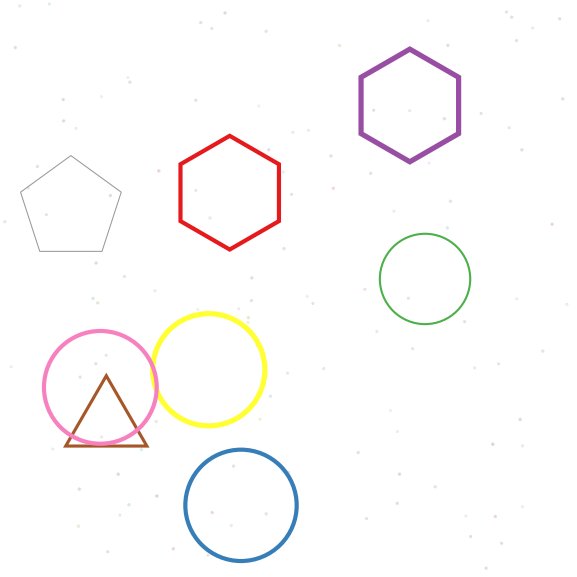[{"shape": "hexagon", "thickness": 2, "radius": 0.49, "center": [0.398, 0.665]}, {"shape": "circle", "thickness": 2, "radius": 0.48, "center": [0.417, 0.124]}, {"shape": "circle", "thickness": 1, "radius": 0.39, "center": [0.736, 0.516]}, {"shape": "hexagon", "thickness": 2.5, "radius": 0.49, "center": [0.71, 0.817]}, {"shape": "circle", "thickness": 2.5, "radius": 0.49, "center": [0.362, 0.359]}, {"shape": "triangle", "thickness": 1.5, "radius": 0.41, "center": [0.184, 0.267]}, {"shape": "circle", "thickness": 2, "radius": 0.49, "center": [0.174, 0.328]}, {"shape": "pentagon", "thickness": 0.5, "radius": 0.46, "center": [0.123, 0.638]}]